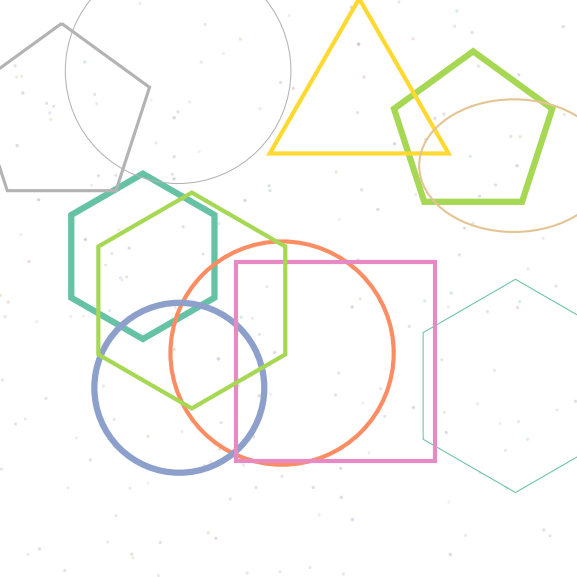[{"shape": "hexagon", "thickness": 0.5, "radius": 0.92, "center": [0.893, 0.331]}, {"shape": "hexagon", "thickness": 3, "radius": 0.72, "center": [0.247, 0.555]}, {"shape": "circle", "thickness": 2, "radius": 0.97, "center": [0.488, 0.388]}, {"shape": "circle", "thickness": 3, "radius": 0.74, "center": [0.311, 0.328]}, {"shape": "square", "thickness": 2, "radius": 0.86, "center": [0.581, 0.373]}, {"shape": "pentagon", "thickness": 3, "radius": 0.72, "center": [0.819, 0.766]}, {"shape": "hexagon", "thickness": 2, "radius": 0.93, "center": [0.332, 0.479]}, {"shape": "triangle", "thickness": 2, "radius": 0.89, "center": [0.622, 0.823]}, {"shape": "oval", "thickness": 1, "radius": 0.82, "center": [0.89, 0.712]}, {"shape": "pentagon", "thickness": 1.5, "radius": 0.8, "center": [0.107, 0.798]}, {"shape": "circle", "thickness": 0.5, "radius": 0.98, "center": [0.308, 0.877]}]